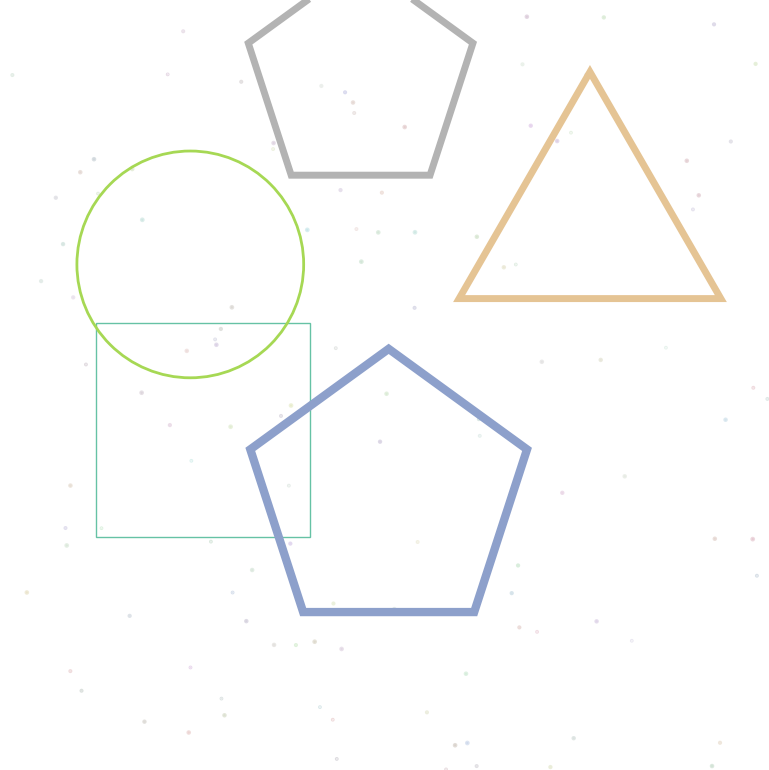[{"shape": "square", "thickness": 0.5, "radius": 0.69, "center": [0.263, 0.442]}, {"shape": "pentagon", "thickness": 3, "radius": 0.94, "center": [0.505, 0.358]}, {"shape": "circle", "thickness": 1, "radius": 0.74, "center": [0.247, 0.657]}, {"shape": "triangle", "thickness": 2.5, "radius": 0.98, "center": [0.766, 0.71]}, {"shape": "pentagon", "thickness": 2.5, "radius": 0.77, "center": [0.468, 0.897]}]